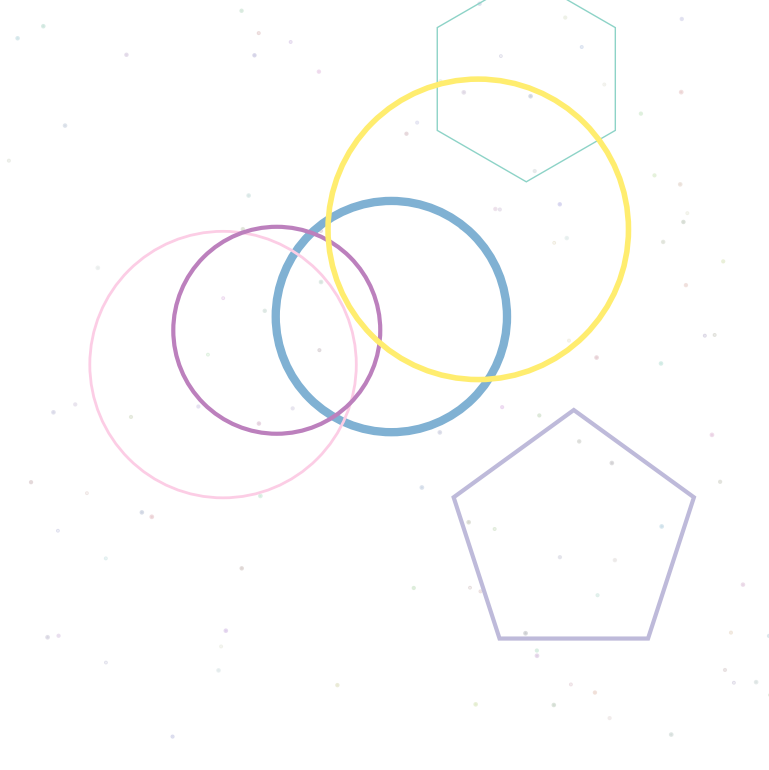[{"shape": "hexagon", "thickness": 0.5, "radius": 0.67, "center": [0.683, 0.897]}, {"shape": "pentagon", "thickness": 1.5, "radius": 0.82, "center": [0.745, 0.303]}, {"shape": "circle", "thickness": 3, "radius": 0.75, "center": [0.508, 0.589]}, {"shape": "circle", "thickness": 1, "radius": 0.87, "center": [0.29, 0.527]}, {"shape": "circle", "thickness": 1.5, "radius": 0.67, "center": [0.359, 0.571]}, {"shape": "circle", "thickness": 2, "radius": 0.98, "center": [0.621, 0.702]}]